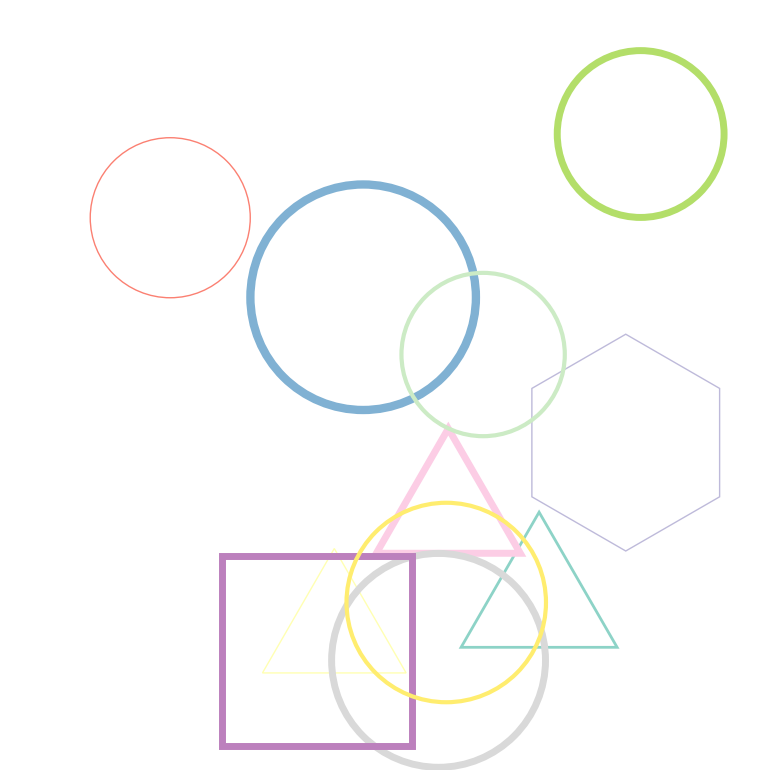[{"shape": "triangle", "thickness": 1, "radius": 0.58, "center": [0.7, 0.218]}, {"shape": "triangle", "thickness": 0.5, "radius": 0.54, "center": [0.434, 0.18]}, {"shape": "hexagon", "thickness": 0.5, "radius": 0.7, "center": [0.813, 0.425]}, {"shape": "circle", "thickness": 0.5, "radius": 0.52, "center": [0.221, 0.717]}, {"shape": "circle", "thickness": 3, "radius": 0.73, "center": [0.472, 0.614]}, {"shape": "circle", "thickness": 2.5, "radius": 0.54, "center": [0.832, 0.826]}, {"shape": "triangle", "thickness": 2.5, "radius": 0.54, "center": [0.582, 0.335]}, {"shape": "circle", "thickness": 2.5, "radius": 0.69, "center": [0.57, 0.142]}, {"shape": "square", "thickness": 2.5, "radius": 0.62, "center": [0.412, 0.154]}, {"shape": "circle", "thickness": 1.5, "radius": 0.53, "center": [0.627, 0.54]}, {"shape": "circle", "thickness": 1.5, "radius": 0.65, "center": [0.58, 0.218]}]